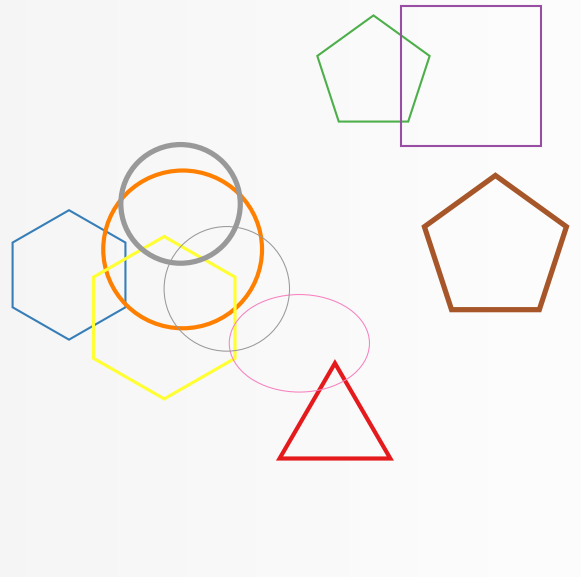[{"shape": "triangle", "thickness": 2, "radius": 0.55, "center": [0.576, 0.26]}, {"shape": "hexagon", "thickness": 1, "radius": 0.56, "center": [0.119, 0.523]}, {"shape": "pentagon", "thickness": 1, "radius": 0.51, "center": [0.643, 0.871]}, {"shape": "square", "thickness": 1, "radius": 0.6, "center": [0.81, 0.867]}, {"shape": "circle", "thickness": 2, "radius": 0.68, "center": [0.314, 0.567]}, {"shape": "hexagon", "thickness": 1.5, "radius": 0.7, "center": [0.283, 0.449]}, {"shape": "pentagon", "thickness": 2.5, "radius": 0.64, "center": [0.852, 0.567]}, {"shape": "oval", "thickness": 0.5, "radius": 0.6, "center": [0.515, 0.405]}, {"shape": "circle", "thickness": 2.5, "radius": 0.51, "center": [0.311, 0.646]}, {"shape": "circle", "thickness": 0.5, "radius": 0.54, "center": [0.39, 0.499]}]